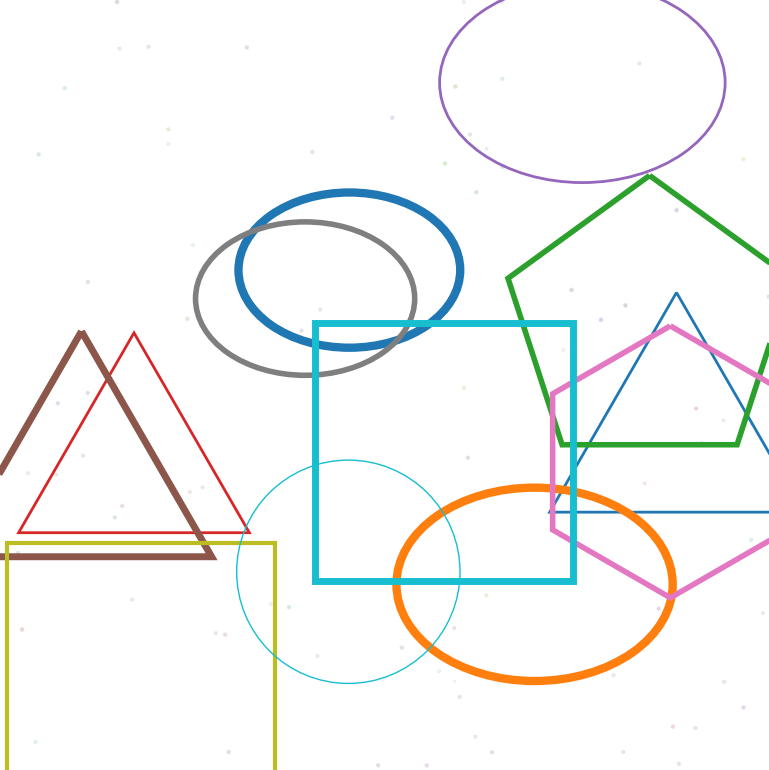[{"shape": "triangle", "thickness": 1, "radius": 0.95, "center": [0.879, 0.43]}, {"shape": "oval", "thickness": 3, "radius": 0.72, "center": [0.454, 0.649]}, {"shape": "oval", "thickness": 3, "radius": 0.9, "center": [0.694, 0.241]}, {"shape": "pentagon", "thickness": 2, "radius": 0.97, "center": [0.844, 0.579]}, {"shape": "triangle", "thickness": 1, "radius": 0.87, "center": [0.174, 0.395]}, {"shape": "oval", "thickness": 1, "radius": 0.93, "center": [0.756, 0.893]}, {"shape": "triangle", "thickness": 2.5, "radius": 0.98, "center": [0.106, 0.375]}, {"shape": "hexagon", "thickness": 2, "radius": 0.88, "center": [0.871, 0.4]}, {"shape": "oval", "thickness": 2, "radius": 0.71, "center": [0.396, 0.612]}, {"shape": "square", "thickness": 1.5, "radius": 0.87, "center": [0.183, 0.121]}, {"shape": "circle", "thickness": 0.5, "radius": 0.73, "center": [0.452, 0.257]}, {"shape": "square", "thickness": 2.5, "radius": 0.84, "center": [0.577, 0.413]}]